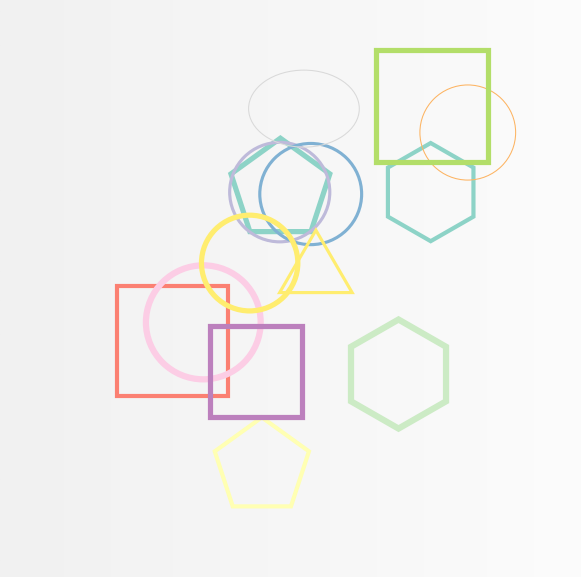[{"shape": "pentagon", "thickness": 2.5, "radius": 0.45, "center": [0.482, 0.67]}, {"shape": "hexagon", "thickness": 2, "radius": 0.42, "center": [0.741, 0.666]}, {"shape": "pentagon", "thickness": 2, "radius": 0.43, "center": [0.45, 0.191]}, {"shape": "circle", "thickness": 1.5, "radius": 0.43, "center": [0.481, 0.667]}, {"shape": "square", "thickness": 2, "radius": 0.48, "center": [0.297, 0.409]}, {"shape": "circle", "thickness": 1.5, "radius": 0.44, "center": [0.535, 0.663]}, {"shape": "circle", "thickness": 0.5, "radius": 0.41, "center": [0.805, 0.77]}, {"shape": "square", "thickness": 2.5, "radius": 0.48, "center": [0.743, 0.816]}, {"shape": "circle", "thickness": 3, "radius": 0.49, "center": [0.35, 0.441]}, {"shape": "oval", "thickness": 0.5, "radius": 0.48, "center": [0.523, 0.811]}, {"shape": "square", "thickness": 2.5, "radius": 0.4, "center": [0.441, 0.355]}, {"shape": "hexagon", "thickness": 3, "radius": 0.47, "center": [0.686, 0.351]}, {"shape": "triangle", "thickness": 1.5, "radius": 0.36, "center": [0.543, 0.529]}, {"shape": "circle", "thickness": 2.5, "radius": 0.41, "center": [0.43, 0.544]}]